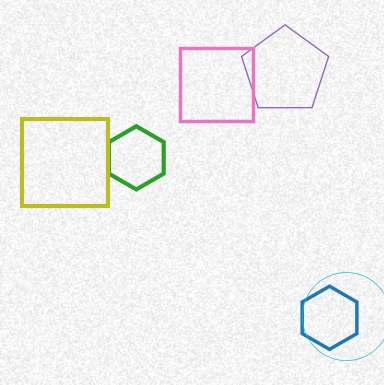[{"shape": "hexagon", "thickness": 2.5, "radius": 0.41, "center": [0.856, 0.175]}, {"shape": "hexagon", "thickness": 3, "radius": 0.41, "center": [0.354, 0.59]}, {"shape": "pentagon", "thickness": 1, "radius": 0.59, "center": [0.741, 0.817]}, {"shape": "square", "thickness": 2.5, "radius": 0.47, "center": [0.563, 0.781]}, {"shape": "square", "thickness": 3, "radius": 0.56, "center": [0.169, 0.577]}, {"shape": "circle", "thickness": 0.5, "radius": 0.57, "center": [0.9, 0.178]}]